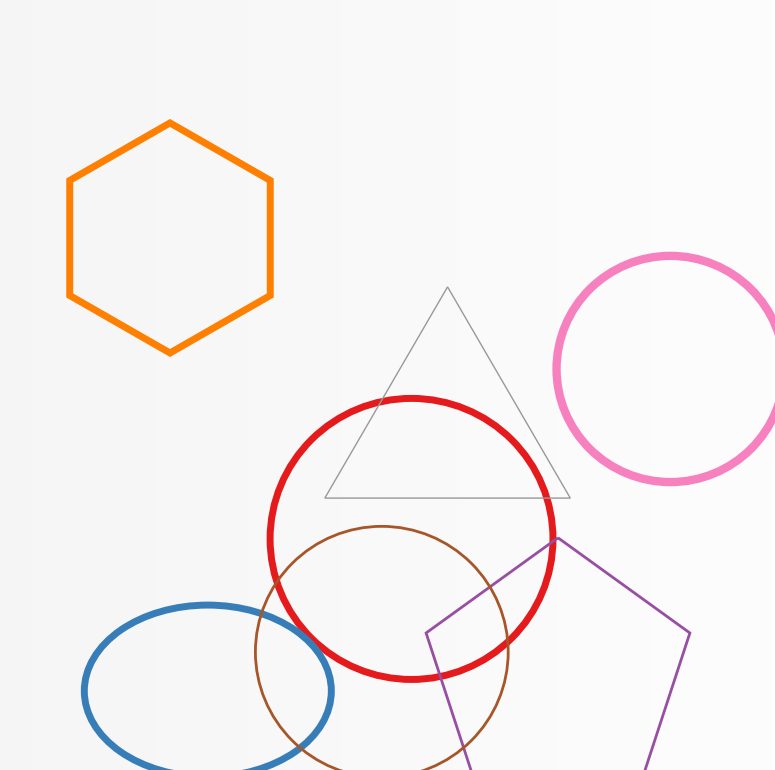[{"shape": "circle", "thickness": 2.5, "radius": 0.91, "center": [0.531, 0.3]}, {"shape": "oval", "thickness": 2.5, "radius": 0.8, "center": [0.268, 0.103]}, {"shape": "pentagon", "thickness": 1, "radius": 0.89, "center": [0.72, 0.123]}, {"shape": "hexagon", "thickness": 2.5, "radius": 0.75, "center": [0.219, 0.691]}, {"shape": "circle", "thickness": 1, "radius": 0.82, "center": [0.493, 0.153]}, {"shape": "circle", "thickness": 3, "radius": 0.73, "center": [0.865, 0.521]}, {"shape": "triangle", "thickness": 0.5, "radius": 0.91, "center": [0.577, 0.445]}]